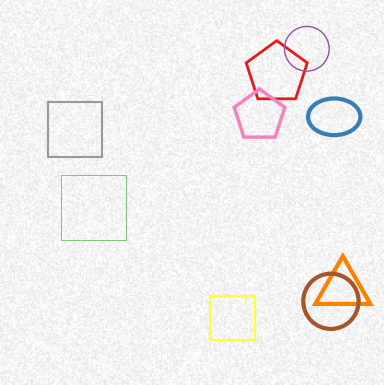[{"shape": "pentagon", "thickness": 2, "radius": 0.42, "center": [0.719, 0.811]}, {"shape": "oval", "thickness": 3, "radius": 0.34, "center": [0.868, 0.697]}, {"shape": "square", "thickness": 0.5, "radius": 0.42, "center": [0.243, 0.46]}, {"shape": "circle", "thickness": 1, "radius": 0.29, "center": [0.797, 0.873]}, {"shape": "triangle", "thickness": 3, "radius": 0.41, "center": [0.891, 0.252]}, {"shape": "square", "thickness": 1.5, "radius": 0.29, "center": [0.605, 0.174]}, {"shape": "circle", "thickness": 3, "radius": 0.36, "center": [0.86, 0.217]}, {"shape": "pentagon", "thickness": 2.5, "radius": 0.35, "center": [0.674, 0.7]}, {"shape": "square", "thickness": 1.5, "radius": 0.35, "center": [0.195, 0.663]}]